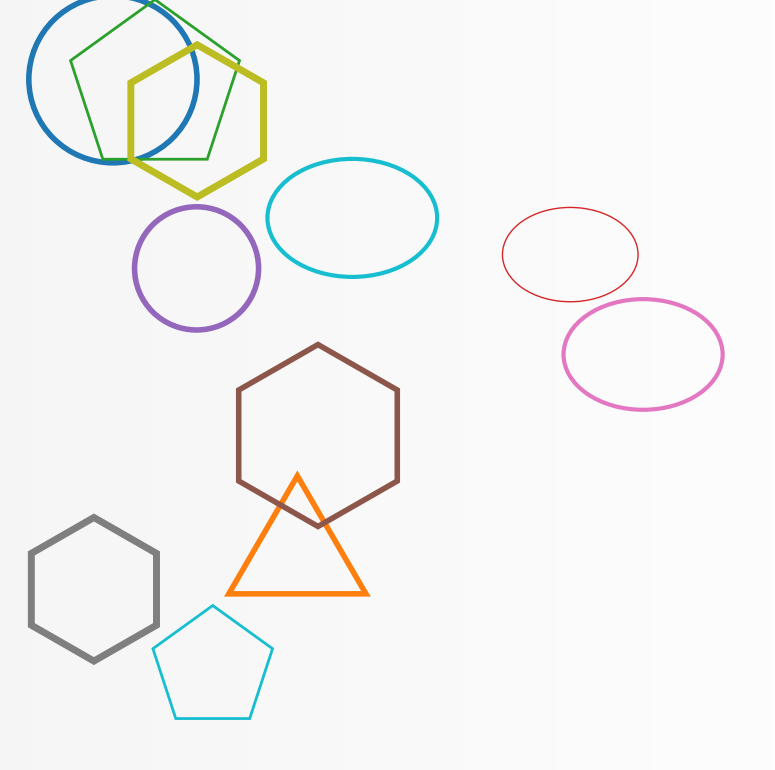[{"shape": "circle", "thickness": 2, "radius": 0.54, "center": [0.146, 0.897]}, {"shape": "triangle", "thickness": 2, "radius": 0.51, "center": [0.384, 0.28]}, {"shape": "pentagon", "thickness": 1, "radius": 0.57, "center": [0.2, 0.886]}, {"shape": "oval", "thickness": 0.5, "radius": 0.44, "center": [0.736, 0.669]}, {"shape": "circle", "thickness": 2, "radius": 0.4, "center": [0.254, 0.651]}, {"shape": "hexagon", "thickness": 2, "radius": 0.59, "center": [0.41, 0.434]}, {"shape": "oval", "thickness": 1.5, "radius": 0.51, "center": [0.83, 0.54]}, {"shape": "hexagon", "thickness": 2.5, "radius": 0.47, "center": [0.121, 0.235]}, {"shape": "hexagon", "thickness": 2.5, "radius": 0.49, "center": [0.254, 0.843]}, {"shape": "oval", "thickness": 1.5, "radius": 0.55, "center": [0.455, 0.717]}, {"shape": "pentagon", "thickness": 1, "radius": 0.41, "center": [0.274, 0.132]}]